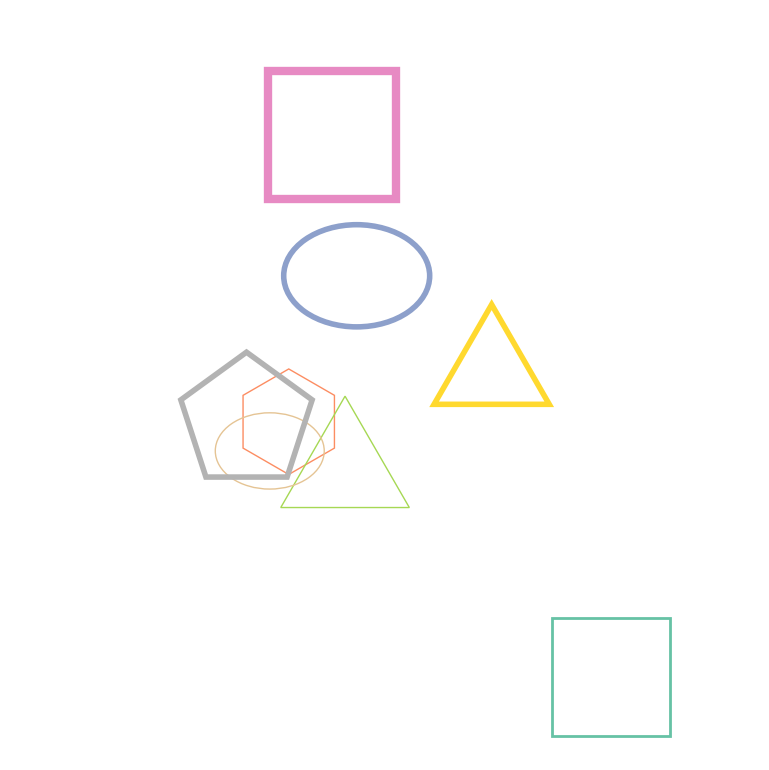[{"shape": "square", "thickness": 1, "radius": 0.38, "center": [0.793, 0.121]}, {"shape": "hexagon", "thickness": 0.5, "radius": 0.34, "center": [0.375, 0.452]}, {"shape": "oval", "thickness": 2, "radius": 0.47, "center": [0.463, 0.642]}, {"shape": "square", "thickness": 3, "radius": 0.42, "center": [0.432, 0.824]}, {"shape": "triangle", "thickness": 0.5, "radius": 0.48, "center": [0.448, 0.389]}, {"shape": "triangle", "thickness": 2, "radius": 0.43, "center": [0.639, 0.518]}, {"shape": "oval", "thickness": 0.5, "radius": 0.35, "center": [0.35, 0.414]}, {"shape": "pentagon", "thickness": 2, "radius": 0.45, "center": [0.32, 0.453]}]